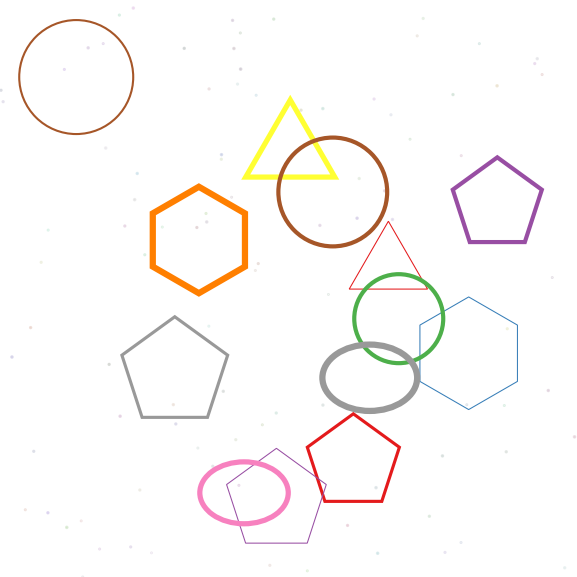[{"shape": "triangle", "thickness": 0.5, "radius": 0.39, "center": [0.673, 0.538]}, {"shape": "pentagon", "thickness": 1.5, "radius": 0.42, "center": [0.612, 0.199]}, {"shape": "hexagon", "thickness": 0.5, "radius": 0.49, "center": [0.812, 0.387]}, {"shape": "circle", "thickness": 2, "radius": 0.39, "center": [0.69, 0.447]}, {"shape": "pentagon", "thickness": 2, "radius": 0.41, "center": [0.861, 0.646]}, {"shape": "pentagon", "thickness": 0.5, "radius": 0.45, "center": [0.479, 0.132]}, {"shape": "hexagon", "thickness": 3, "radius": 0.46, "center": [0.344, 0.584]}, {"shape": "triangle", "thickness": 2.5, "radius": 0.45, "center": [0.503, 0.737]}, {"shape": "circle", "thickness": 2, "radius": 0.47, "center": [0.576, 0.667]}, {"shape": "circle", "thickness": 1, "radius": 0.49, "center": [0.132, 0.866]}, {"shape": "oval", "thickness": 2.5, "radius": 0.38, "center": [0.423, 0.146]}, {"shape": "pentagon", "thickness": 1.5, "radius": 0.48, "center": [0.303, 0.354]}, {"shape": "oval", "thickness": 3, "radius": 0.41, "center": [0.64, 0.345]}]